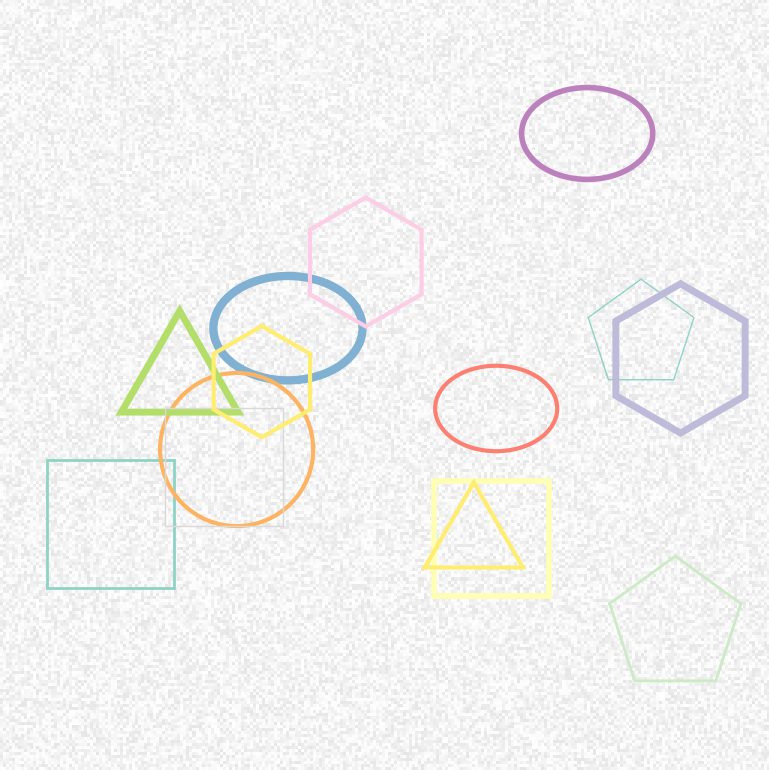[{"shape": "square", "thickness": 1, "radius": 0.41, "center": [0.144, 0.32]}, {"shape": "pentagon", "thickness": 0.5, "radius": 0.36, "center": [0.833, 0.565]}, {"shape": "square", "thickness": 2, "radius": 0.37, "center": [0.638, 0.301]}, {"shape": "hexagon", "thickness": 2.5, "radius": 0.48, "center": [0.884, 0.535]}, {"shape": "oval", "thickness": 1.5, "radius": 0.4, "center": [0.644, 0.47]}, {"shape": "oval", "thickness": 3, "radius": 0.48, "center": [0.374, 0.574]}, {"shape": "circle", "thickness": 1.5, "radius": 0.5, "center": [0.307, 0.416]}, {"shape": "triangle", "thickness": 2.5, "radius": 0.44, "center": [0.233, 0.509]}, {"shape": "hexagon", "thickness": 1.5, "radius": 0.42, "center": [0.475, 0.66]}, {"shape": "square", "thickness": 0.5, "radius": 0.38, "center": [0.291, 0.394]}, {"shape": "oval", "thickness": 2, "radius": 0.43, "center": [0.763, 0.827]}, {"shape": "pentagon", "thickness": 1, "radius": 0.45, "center": [0.877, 0.188]}, {"shape": "hexagon", "thickness": 1.5, "radius": 0.36, "center": [0.34, 0.504]}, {"shape": "triangle", "thickness": 1.5, "radius": 0.37, "center": [0.615, 0.3]}]